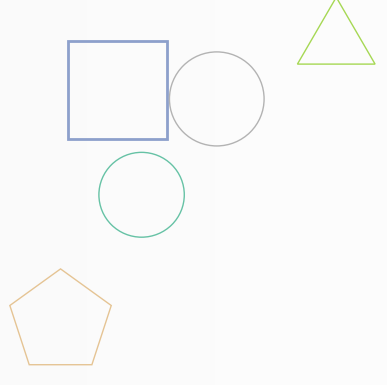[{"shape": "circle", "thickness": 1, "radius": 0.55, "center": [0.365, 0.494]}, {"shape": "square", "thickness": 2, "radius": 0.64, "center": [0.304, 0.767]}, {"shape": "triangle", "thickness": 1, "radius": 0.58, "center": [0.868, 0.891]}, {"shape": "pentagon", "thickness": 1, "radius": 0.69, "center": [0.156, 0.164]}, {"shape": "circle", "thickness": 1, "radius": 0.61, "center": [0.559, 0.743]}]